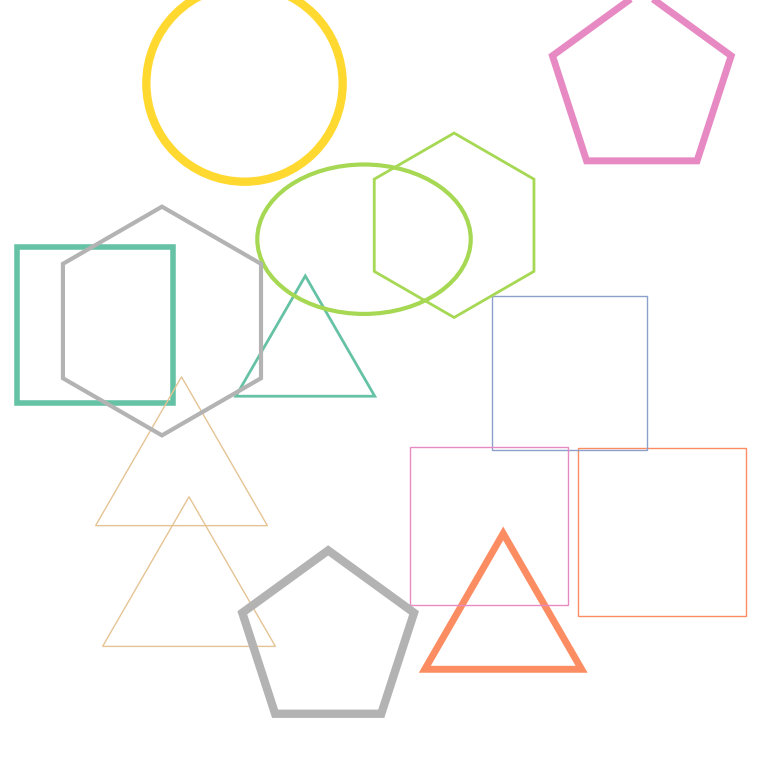[{"shape": "square", "thickness": 2, "radius": 0.51, "center": [0.123, 0.578]}, {"shape": "triangle", "thickness": 1, "radius": 0.52, "center": [0.396, 0.538]}, {"shape": "square", "thickness": 0.5, "radius": 0.54, "center": [0.86, 0.309]}, {"shape": "triangle", "thickness": 2.5, "radius": 0.59, "center": [0.654, 0.19]}, {"shape": "square", "thickness": 0.5, "radius": 0.5, "center": [0.74, 0.516]}, {"shape": "pentagon", "thickness": 2.5, "radius": 0.61, "center": [0.834, 0.89]}, {"shape": "square", "thickness": 0.5, "radius": 0.51, "center": [0.635, 0.317]}, {"shape": "hexagon", "thickness": 1, "radius": 0.6, "center": [0.59, 0.707]}, {"shape": "oval", "thickness": 1.5, "radius": 0.69, "center": [0.473, 0.689]}, {"shape": "circle", "thickness": 3, "radius": 0.64, "center": [0.318, 0.892]}, {"shape": "triangle", "thickness": 0.5, "radius": 0.64, "center": [0.236, 0.382]}, {"shape": "triangle", "thickness": 0.5, "radius": 0.65, "center": [0.245, 0.225]}, {"shape": "pentagon", "thickness": 3, "radius": 0.59, "center": [0.426, 0.168]}, {"shape": "hexagon", "thickness": 1.5, "radius": 0.74, "center": [0.21, 0.583]}]